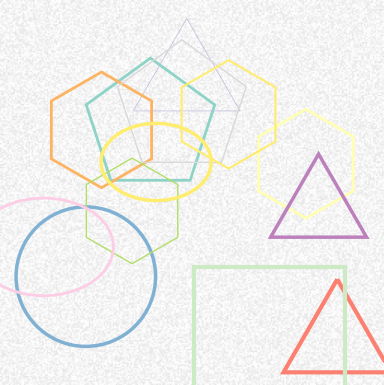[{"shape": "pentagon", "thickness": 2, "radius": 0.88, "center": [0.391, 0.674]}, {"shape": "hexagon", "thickness": 2, "radius": 0.71, "center": [0.795, 0.575]}, {"shape": "triangle", "thickness": 0.5, "radius": 0.8, "center": [0.485, 0.792]}, {"shape": "triangle", "thickness": 3, "radius": 0.81, "center": [0.876, 0.114]}, {"shape": "circle", "thickness": 2.5, "radius": 0.91, "center": [0.223, 0.281]}, {"shape": "hexagon", "thickness": 2, "radius": 0.75, "center": [0.264, 0.663]}, {"shape": "hexagon", "thickness": 1, "radius": 0.69, "center": [0.343, 0.452]}, {"shape": "oval", "thickness": 2, "radius": 0.91, "center": [0.113, 0.359]}, {"shape": "pentagon", "thickness": 1, "radius": 0.88, "center": [0.472, 0.721]}, {"shape": "triangle", "thickness": 2.5, "radius": 0.72, "center": [0.828, 0.456]}, {"shape": "square", "thickness": 3, "radius": 0.98, "center": [0.701, 0.109]}, {"shape": "oval", "thickness": 2.5, "radius": 0.72, "center": [0.406, 0.579]}, {"shape": "hexagon", "thickness": 1.5, "radius": 0.7, "center": [0.594, 0.703]}]